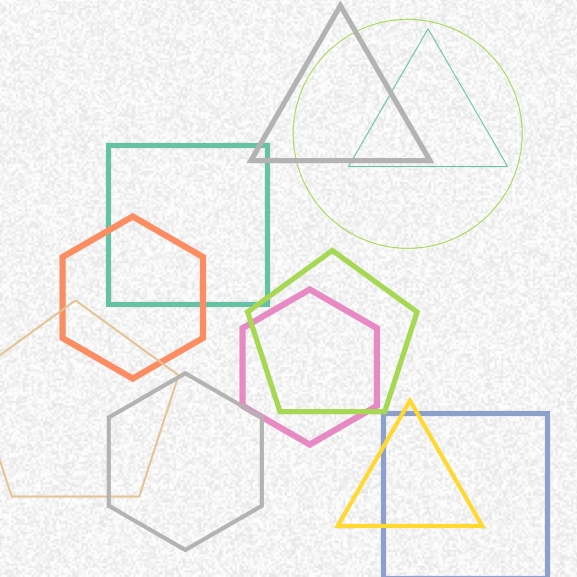[{"shape": "triangle", "thickness": 0.5, "radius": 0.8, "center": [0.741, 0.79]}, {"shape": "square", "thickness": 2.5, "radius": 0.69, "center": [0.325, 0.61]}, {"shape": "hexagon", "thickness": 3, "radius": 0.7, "center": [0.23, 0.484]}, {"shape": "square", "thickness": 2.5, "radius": 0.71, "center": [0.805, 0.142]}, {"shape": "hexagon", "thickness": 3, "radius": 0.67, "center": [0.536, 0.364]}, {"shape": "pentagon", "thickness": 2.5, "radius": 0.77, "center": [0.576, 0.411]}, {"shape": "circle", "thickness": 0.5, "radius": 0.99, "center": [0.706, 0.767]}, {"shape": "triangle", "thickness": 2, "radius": 0.72, "center": [0.71, 0.161]}, {"shape": "pentagon", "thickness": 1, "radius": 0.94, "center": [0.131, 0.291]}, {"shape": "hexagon", "thickness": 2, "radius": 0.76, "center": [0.321, 0.2]}, {"shape": "triangle", "thickness": 2.5, "radius": 0.89, "center": [0.59, 0.811]}]